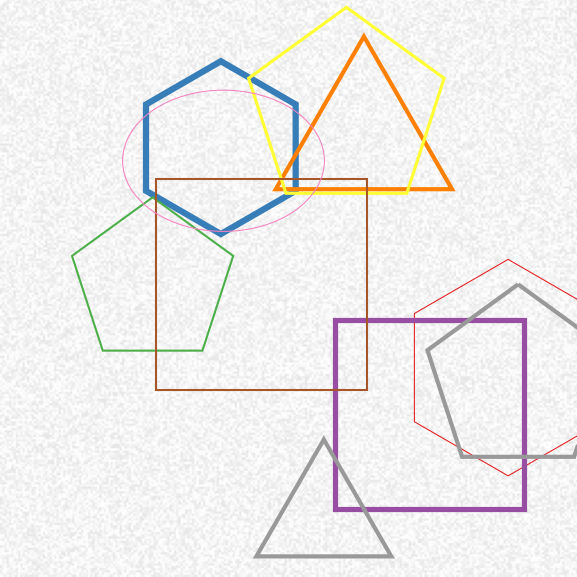[{"shape": "hexagon", "thickness": 0.5, "radius": 0.94, "center": [0.88, 0.363]}, {"shape": "hexagon", "thickness": 3, "radius": 0.75, "center": [0.382, 0.743]}, {"shape": "pentagon", "thickness": 1, "radius": 0.73, "center": [0.264, 0.511]}, {"shape": "square", "thickness": 2.5, "radius": 0.82, "center": [0.744, 0.282]}, {"shape": "triangle", "thickness": 2, "radius": 0.88, "center": [0.63, 0.76]}, {"shape": "pentagon", "thickness": 1.5, "radius": 0.89, "center": [0.6, 0.809]}, {"shape": "square", "thickness": 1, "radius": 0.91, "center": [0.452, 0.506]}, {"shape": "oval", "thickness": 0.5, "radius": 0.87, "center": [0.387, 0.721]}, {"shape": "triangle", "thickness": 2, "radius": 0.67, "center": [0.561, 0.103]}, {"shape": "pentagon", "thickness": 2, "radius": 0.83, "center": [0.897, 0.342]}]